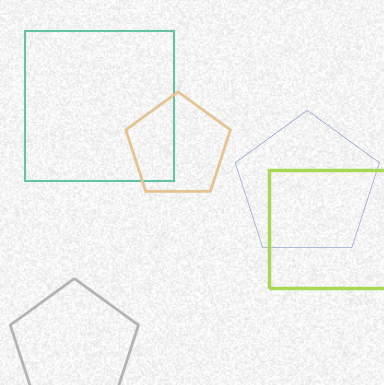[{"shape": "square", "thickness": 1.5, "radius": 0.97, "center": [0.259, 0.725]}, {"shape": "pentagon", "thickness": 0.5, "radius": 0.98, "center": [0.798, 0.516]}, {"shape": "square", "thickness": 2.5, "radius": 0.77, "center": [0.852, 0.405]}, {"shape": "pentagon", "thickness": 2, "radius": 0.71, "center": [0.463, 0.619]}, {"shape": "pentagon", "thickness": 2, "radius": 0.87, "center": [0.193, 0.102]}]